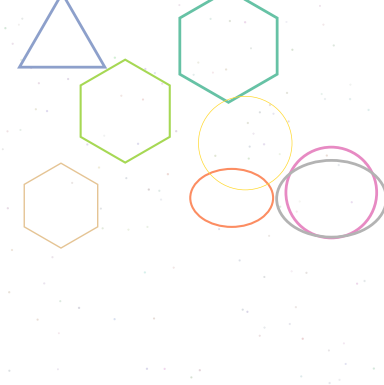[{"shape": "hexagon", "thickness": 2, "radius": 0.73, "center": [0.593, 0.88]}, {"shape": "oval", "thickness": 1.5, "radius": 0.54, "center": [0.602, 0.486]}, {"shape": "triangle", "thickness": 2, "radius": 0.64, "center": [0.161, 0.89]}, {"shape": "circle", "thickness": 2, "radius": 0.59, "center": [0.861, 0.5]}, {"shape": "hexagon", "thickness": 1.5, "radius": 0.67, "center": [0.325, 0.711]}, {"shape": "circle", "thickness": 0.5, "radius": 0.61, "center": [0.637, 0.628]}, {"shape": "hexagon", "thickness": 1, "radius": 0.55, "center": [0.158, 0.466]}, {"shape": "oval", "thickness": 2, "radius": 0.71, "center": [0.861, 0.484]}]